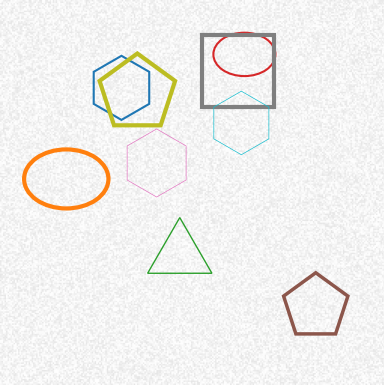[{"shape": "hexagon", "thickness": 1.5, "radius": 0.42, "center": [0.316, 0.772]}, {"shape": "oval", "thickness": 3, "radius": 0.55, "center": [0.172, 0.535]}, {"shape": "triangle", "thickness": 1, "radius": 0.48, "center": [0.467, 0.338]}, {"shape": "oval", "thickness": 1.5, "radius": 0.4, "center": [0.635, 0.859]}, {"shape": "pentagon", "thickness": 2.5, "radius": 0.44, "center": [0.82, 0.204]}, {"shape": "hexagon", "thickness": 0.5, "radius": 0.44, "center": [0.407, 0.577]}, {"shape": "square", "thickness": 3, "radius": 0.47, "center": [0.617, 0.815]}, {"shape": "pentagon", "thickness": 3, "radius": 0.52, "center": [0.357, 0.758]}, {"shape": "hexagon", "thickness": 0.5, "radius": 0.41, "center": [0.627, 0.681]}]